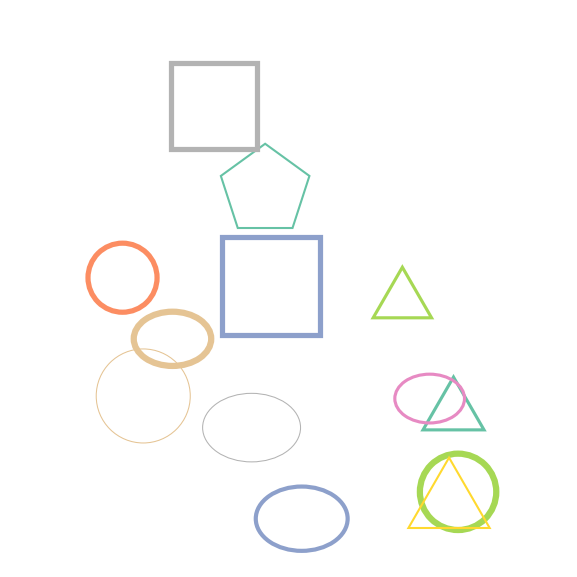[{"shape": "pentagon", "thickness": 1, "radius": 0.4, "center": [0.459, 0.67]}, {"shape": "triangle", "thickness": 1.5, "radius": 0.3, "center": [0.785, 0.285]}, {"shape": "circle", "thickness": 2.5, "radius": 0.3, "center": [0.212, 0.518]}, {"shape": "square", "thickness": 2.5, "radius": 0.42, "center": [0.47, 0.503]}, {"shape": "oval", "thickness": 2, "radius": 0.4, "center": [0.522, 0.101]}, {"shape": "oval", "thickness": 1.5, "radius": 0.3, "center": [0.744, 0.309]}, {"shape": "triangle", "thickness": 1.5, "radius": 0.29, "center": [0.697, 0.478]}, {"shape": "circle", "thickness": 3, "radius": 0.33, "center": [0.793, 0.147]}, {"shape": "triangle", "thickness": 1, "radius": 0.41, "center": [0.778, 0.125]}, {"shape": "oval", "thickness": 3, "radius": 0.34, "center": [0.299, 0.412]}, {"shape": "circle", "thickness": 0.5, "radius": 0.41, "center": [0.248, 0.313]}, {"shape": "square", "thickness": 2.5, "radius": 0.37, "center": [0.37, 0.815]}, {"shape": "oval", "thickness": 0.5, "radius": 0.42, "center": [0.436, 0.259]}]